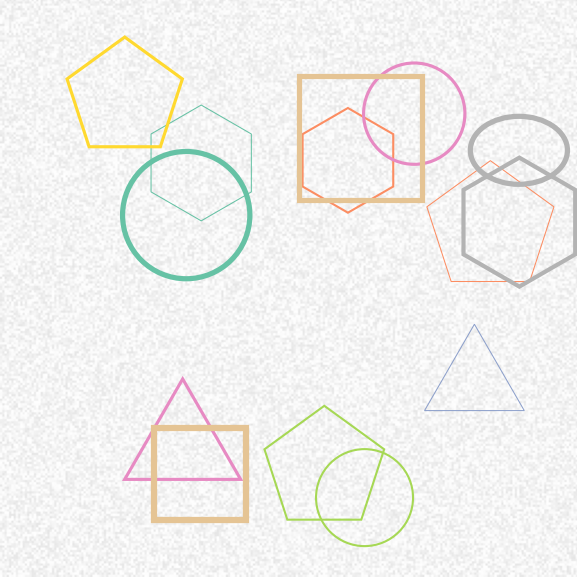[{"shape": "hexagon", "thickness": 0.5, "radius": 0.5, "center": [0.348, 0.717]}, {"shape": "circle", "thickness": 2.5, "radius": 0.55, "center": [0.322, 0.627]}, {"shape": "pentagon", "thickness": 0.5, "radius": 0.58, "center": [0.849, 0.605]}, {"shape": "hexagon", "thickness": 1, "radius": 0.45, "center": [0.602, 0.721]}, {"shape": "triangle", "thickness": 0.5, "radius": 0.5, "center": [0.821, 0.338]}, {"shape": "triangle", "thickness": 1.5, "radius": 0.58, "center": [0.316, 0.227]}, {"shape": "circle", "thickness": 1.5, "radius": 0.44, "center": [0.717, 0.802]}, {"shape": "pentagon", "thickness": 1, "radius": 0.54, "center": [0.562, 0.187]}, {"shape": "circle", "thickness": 1, "radius": 0.42, "center": [0.631, 0.137]}, {"shape": "pentagon", "thickness": 1.5, "radius": 0.52, "center": [0.216, 0.83]}, {"shape": "square", "thickness": 2.5, "radius": 0.54, "center": [0.624, 0.76]}, {"shape": "square", "thickness": 3, "radius": 0.4, "center": [0.346, 0.179]}, {"shape": "oval", "thickness": 2.5, "radius": 0.42, "center": [0.899, 0.739]}, {"shape": "hexagon", "thickness": 2, "radius": 0.56, "center": [0.899, 0.614]}]